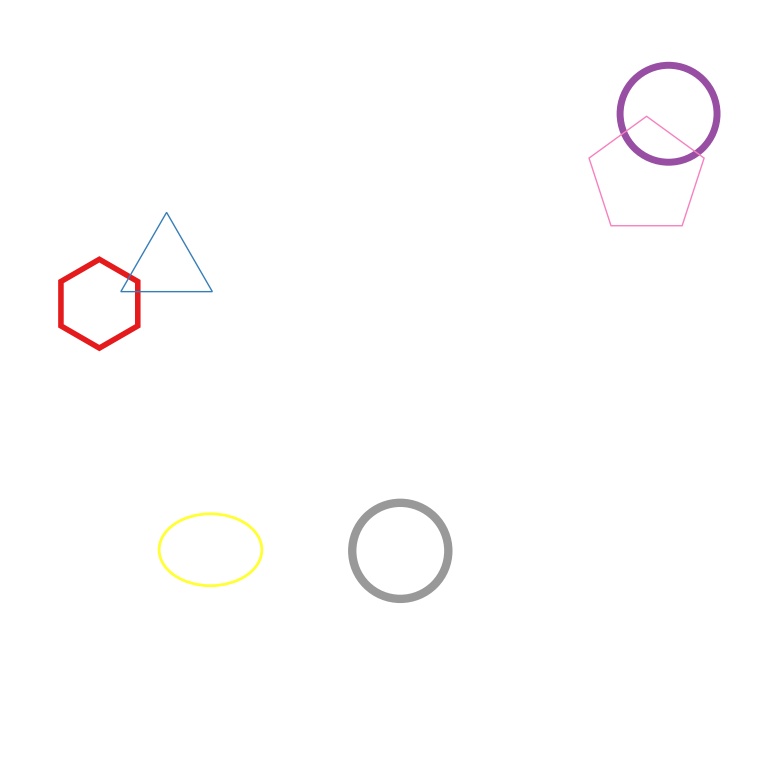[{"shape": "hexagon", "thickness": 2, "radius": 0.29, "center": [0.129, 0.606]}, {"shape": "triangle", "thickness": 0.5, "radius": 0.34, "center": [0.216, 0.656]}, {"shape": "circle", "thickness": 2.5, "radius": 0.31, "center": [0.868, 0.852]}, {"shape": "oval", "thickness": 1, "radius": 0.33, "center": [0.273, 0.286]}, {"shape": "pentagon", "thickness": 0.5, "radius": 0.39, "center": [0.84, 0.77]}, {"shape": "circle", "thickness": 3, "radius": 0.31, "center": [0.52, 0.285]}]